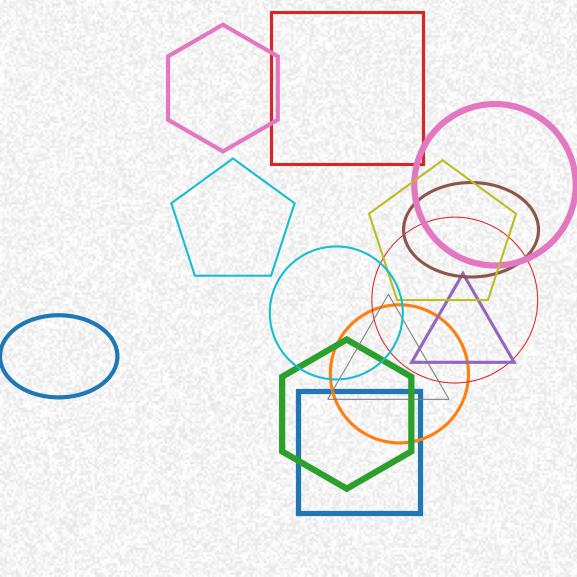[{"shape": "oval", "thickness": 2, "radius": 0.51, "center": [0.102, 0.382]}, {"shape": "square", "thickness": 2.5, "radius": 0.53, "center": [0.622, 0.216]}, {"shape": "circle", "thickness": 1.5, "radius": 0.6, "center": [0.692, 0.352]}, {"shape": "hexagon", "thickness": 3, "radius": 0.65, "center": [0.6, 0.282]}, {"shape": "circle", "thickness": 0.5, "radius": 0.72, "center": [0.788, 0.48]}, {"shape": "square", "thickness": 1.5, "radius": 0.66, "center": [0.6, 0.847]}, {"shape": "triangle", "thickness": 1.5, "radius": 0.51, "center": [0.802, 0.423]}, {"shape": "oval", "thickness": 1.5, "radius": 0.58, "center": [0.816, 0.601]}, {"shape": "circle", "thickness": 3, "radius": 0.7, "center": [0.857, 0.679]}, {"shape": "hexagon", "thickness": 2, "radius": 0.55, "center": [0.386, 0.847]}, {"shape": "triangle", "thickness": 0.5, "radius": 0.61, "center": [0.673, 0.368]}, {"shape": "pentagon", "thickness": 1, "radius": 0.67, "center": [0.766, 0.588]}, {"shape": "circle", "thickness": 1, "radius": 0.58, "center": [0.582, 0.457]}, {"shape": "pentagon", "thickness": 1, "radius": 0.56, "center": [0.403, 0.612]}]